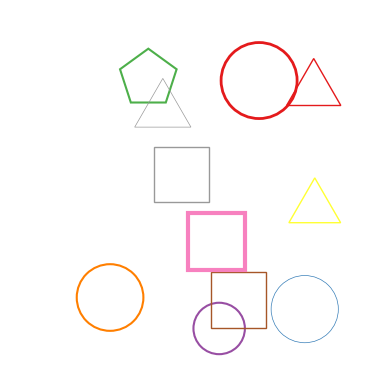[{"shape": "circle", "thickness": 2, "radius": 0.49, "center": [0.673, 0.791]}, {"shape": "triangle", "thickness": 1, "radius": 0.41, "center": [0.815, 0.767]}, {"shape": "circle", "thickness": 0.5, "radius": 0.44, "center": [0.792, 0.197]}, {"shape": "pentagon", "thickness": 1.5, "radius": 0.39, "center": [0.385, 0.796]}, {"shape": "circle", "thickness": 1.5, "radius": 0.33, "center": [0.569, 0.147]}, {"shape": "circle", "thickness": 1.5, "radius": 0.43, "center": [0.286, 0.227]}, {"shape": "triangle", "thickness": 1, "radius": 0.39, "center": [0.818, 0.46]}, {"shape": "square", "thickness": 1, "radius": 0.36, "center": [0.62, 0.221]}, {"shape": "square", "thickness": 3, "radius": 0.37, "center": [0.561, 0.373]}, {"shape": "square", "thickness": 1, "radius": 0.36, "center": [0.472, 0.547]}, {"shape": "triangle", "thickness": 0.5, "radius": 0.42, "center": [0.423, 0.712]}]